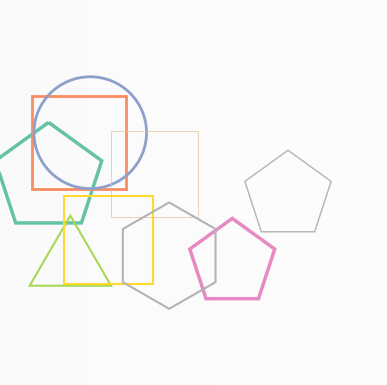[{"shape": "pentagon", "thickness": 2.5, "radius": 0.72, "center": [0.125, 0.538]}, {"shape": "square", "thickness": 2, "radius": 0.6, "center": [0.204, 0.63]}, {"shape": "circle", "thickness": 2, "radius": 0.73, "center": [0.233, 0.655]}, {"shape": "pentagon", "thickness": 2.5, "radius": 0.58, "center": [0.599, 0.317]}, {"shape": "triangle", "thickness": 1.5, "radius": 0.61, "center": [0.182, 0.318]}, {"shape": "square", "thickness": 1.5, "radius": 0.57, "center": [0.279, 0.377]}, {"shape": "square", "thickness": 0.5, "radius": 0.56, "center": [0.399, 0.548]}, {"shape": "pentagon", "thickness": 1, "radius": 0.59, "center": [0.743, 0.493]}, {"shape": "hexagon", "thickness": 1.5, "radius": 0.69, "center": [0.437, 0.336]}]